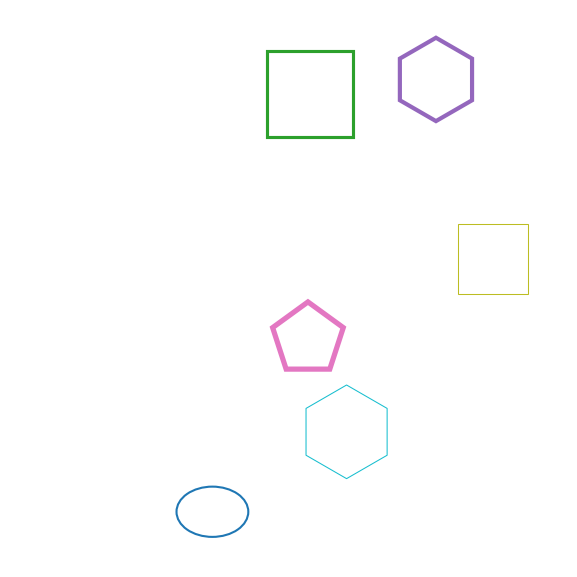[{"shape": "oval", "thickness": 1, "radius": 0.31, "center": [0.368, 0.113]}, {"shape": "square", "thickness": 1.5, "radius": 0.37, "center": [0.536, 0.836]}, {"shape": "hexagon", "thickness": 2, "radius": 0.36, "center": [0.755, 0.862]}, {"shape": "pentagon", "thickness": 2.5, "radius": 0.32, "center": [0.533, 0.412]}, {"shape": "square", "thickness": 0.5, "radius": 0.3, "center": [0.853, 0.551]}, {"shape": "hexagon", "thickness": 0.5, "radius": 0.41, "center": [0.6, 0.251]}]